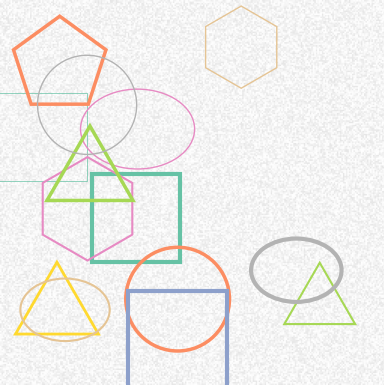[{"shape": "square", "thickness": 3, "radius": 0.57, "center": [0.353, 0.434]}, {"shape": "square", "thickness": 0.5, "radius": 0.57, "center": [0.113, 0.645]}, {"shape": "pentagon", "thickness": 2.5, "radius": 0.63, "center": [0.155, 0.832]}, {"shape": "circle", "thickness": 2.5, "radius": 0.67, "center": [0.461, 0.223]}, {"shape": "square", "thickness": 3, "radius": 0.64, "center": [0.461, 0.116]}, {"shape": "hexagon", "thickness": 1.5, "radius": 0.67, "center": [0.227, 0.458]}, {"shape": "oval", "thickness": 1, "radius": 0.74, "center": [0.357, 0.665]}, {"shape": "triangle", "thickness": 2.5, "radius": 0.64, "center": [0.234, 0.544]}, {"shape": "triangle", "thickness": 1.5, "radius": 0.53, "center": [0.83, 0.211]}, {"shape": "triangle", "thickness": 2, "radius": 0.62, "center": [0.148, 0.195]}, {"shape": "oval", "thickness": 1.5, "radius": 0.58, "center": [0.169, 0.195]}, {"shape": "hexagon", "thickness": 1, "radius": 0.53, "center": [0.626, 0.878]}, {"shape": "circle", "thickness": 1, "radius": 0.64, "center": [0.226, 0.728]}, {"shape": "oval", "thickness": 3, "radius": 0.59, "center": [0.77, 0.298]}]